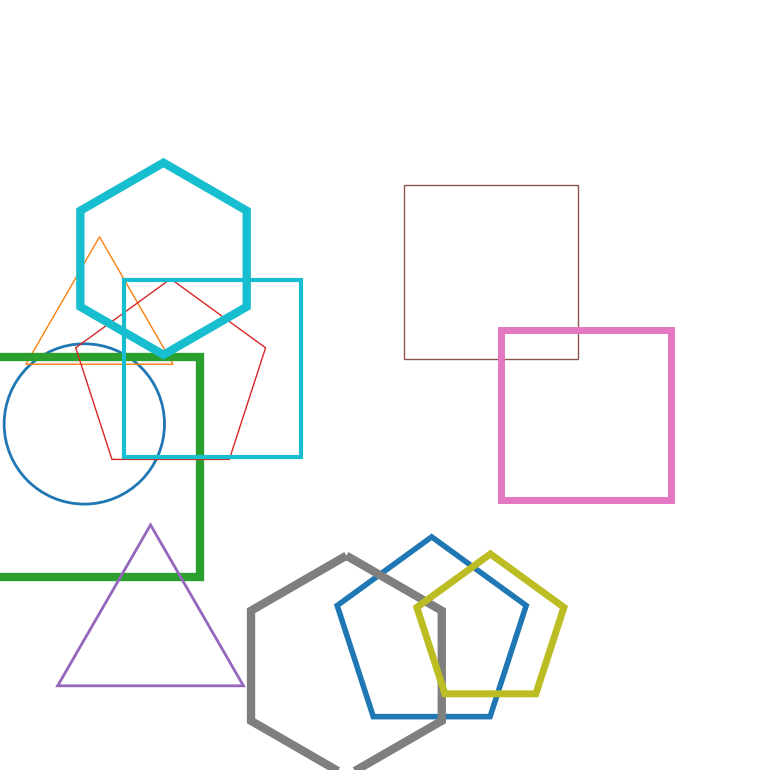[{"shape": "circle", "thickness": 1, "radius": 0.52, "center": [0.11, 0.449]}, {"shape": "pentagon", "thickness": 2, "radius": 0.65, "center": [0.561, 0.174]}, {"shape": "triangle", "thickness": 0.5, "radius": 0.55, "center": [0.129, 0.582]}, {"shape": "square", "thickness": 3, "radius": 0.72, "center": [0.117, 0.394]}, {"shape": "pentagon", "thickness": 0.5, "radius": 0.65, "center": [0.222, 0.508]}, {"shape": "triangle", "thickness": 1, "radius": 0.7, "center": [0.196, 0.179]}, {"shape": "square", "thickness": 0.5, "radius": 0.56, "center": [0.637, 0.647]}, {"shape": "square", "thickness": 2.5, "radius": 0.55, "center": [0.761, 0.461]}, {"shape": "hexagon", "thickness": 3, "radius": 0.72, "center": [0.45, 0.135]}, {"shape": "pentagon", "thickness": 2.5, "radius": 0.5, "center": [0.637, 0.18]}, {"shape": "square", "thickness": 1.5, "radius": 0.57, "center": [0.276, 0.521]}, {"shape": "hexagon", "thickness": 3, "radius": 0.62, "center": [0.212, 0.664]}]